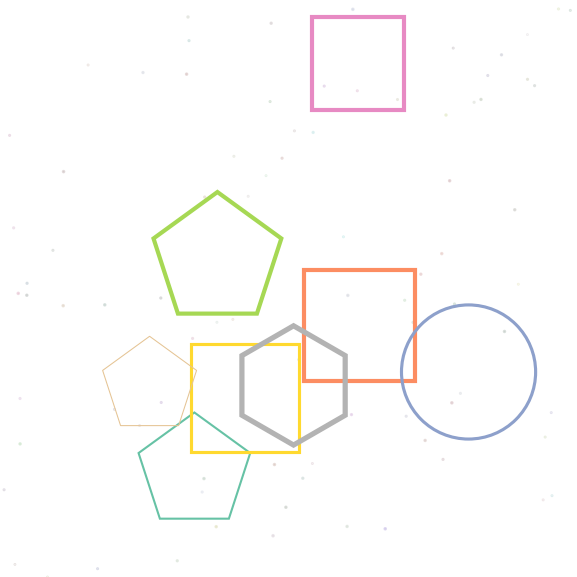[{"shape": "pentagon", "thickness": 1, "radius": 0.51, "center": [0.337, 0.183]}, {"shape": "square", "thickness": 2, "radius": 0.48, "center": [0.623, 0.436]}, {"shape": "circle", "thickness": 1.5, "radius": 0.58, "center": [0.811, 0.355]}, {"shape": "square", "thickness": 2, "radius": 0.4, "center": [0.62, 0.89]}, {"shape": "pentagon", "thickness": 2, "radius": 0.58, "center": [0.376, 0.55]}, {"shape": "square", "thickness": 1.5, "radius": 0.47, "center": [0.424, 0.31]}, {"shape": "pentagon", "thickness": 0.5, "radius": 0.43, "center": [0.259, 0.331]}, {"shape": "hexagon", "thickness": 2.5, "radius": 0.52, "center": [0.508, 0.332]}]